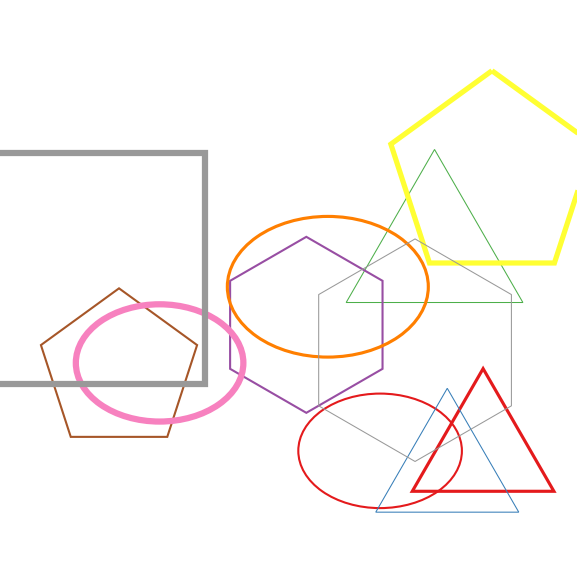[{"shape": "triangle", "thickness": 1.5, "radius": 0.71, "center": [0.837, 0.219]}, {"shape": "oval", "thickness": 1, "radius": 0.71, "center": [0.658, 0.218]}, {"shape": "triangle", "thickness": 0.5, "radius": 0.71, "center": [0.774, 0.184]}, {"shape": "triangle", "thickness": 0.5, "radius": 0.88, "center": [0.752, 0.564]}, {"shape": "hexagon", "thickness": 1, "radius": 0.76, "center": [0.53, 0.437]}, {"shape": "oval", "thickness": 1.5, "radius": 0.87, "center": [0.568, 0.503]}, {"shape": "pentagon", "thickness": 2.5, "radius": 0.92, "center": [0.852, 0.693]}, {"shape": "pentagon", "thickness": 1, "radius": 0.71, "center": [0.206, 0.358]}, {"shape": "oval", "thickness": 3, "radius": 0.73, "center": [0.276, 0.371]}, {"shape": "hexagon", "thickness": 0.5, "radius": 0.96, "center": [0.719, 0.393]}, {"shape": "square", "thickness": 3, "radius": 1.0, "center": [0.155, 0.535]}]